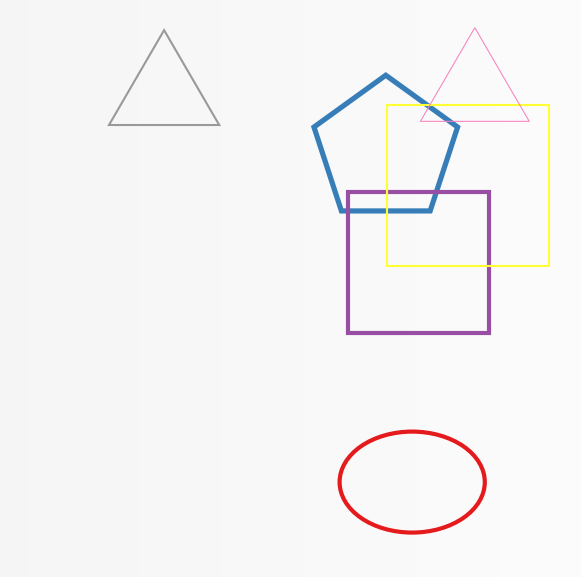[{"shape": "oval", "thickness": 2, "radius": 0.62, "center": [0.709, 0.164]}, {"shape": "pentagon", "thickness": 2.5, "radius": 0.65, "center": [0.664, 0.739]}, {"shape": "square", "thickness": 2, "radius": 0.61, "center": [0.72, 0.545]}, {"shape": "square", "thickness": 1, "radius": 0.7, "center": [0.805, 0.678]}, {"shape": "triangle", "thickness": 0.5, "radius": 0.54, "center": [0.817, 0.843]}, {"shape": "triangle", "thickness": 1, "radius": 0.55, "center": [0.282, 0.837]}]